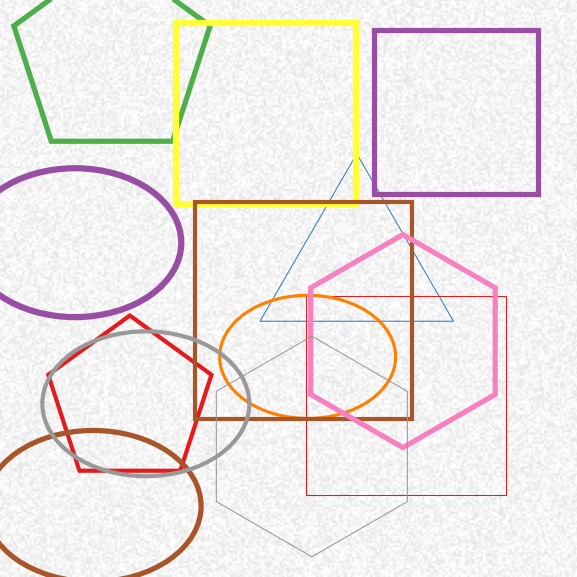[{"shape": "pentagon", "thickness": 2, "radius": 0.74, "center": [0.225, 0.304]}, {"shape": "square", "thickness": 0.5, "radius": 0.86, "center": [0.704, 0.314]}, {"shape": "triangle", "thickness": 0.5, "radius": 0.97, "center": [0.618, 0.54]}, {"shape": "pentagon", "thickness": 2.5, "radius": 0.89, "center": [0.194, 0.899]}, {"shape": "square", "thickness": 2.5, "radius": 0.71, "center": [0.789, 0.805]}, {"shape": "oval", "thickness": 3, "radius": 0.92, "center": [0.13, 0.579]}, {"shape": "oval", "thickness": 1.5, "radius": 0.76, "center": [0.533, 0.381]}, {"shape": "square", "thickness": 3, "radius": 0.78, "center": [0.46, 0.802]}, {"shape": "oval", "thickness": 2.5, "radius": 0.94, "center": [0.161, 0.123]}, {"shape": "square", "thickness": 2, "radius": 0.94, "center": [0.525, 0.461]}, {"shape": "hexagon", "thickness": 2.5, "radius": 0.92, "center": [0.698, 0.408]}, {"shape": "hexagon", "thickness": 0.5, "radius": 0.95, "center": [0.54, 0.226]}, {"shape": "oval", "thickness": 2, "radius": 0.9, "center": [0.253, 0.3]}]